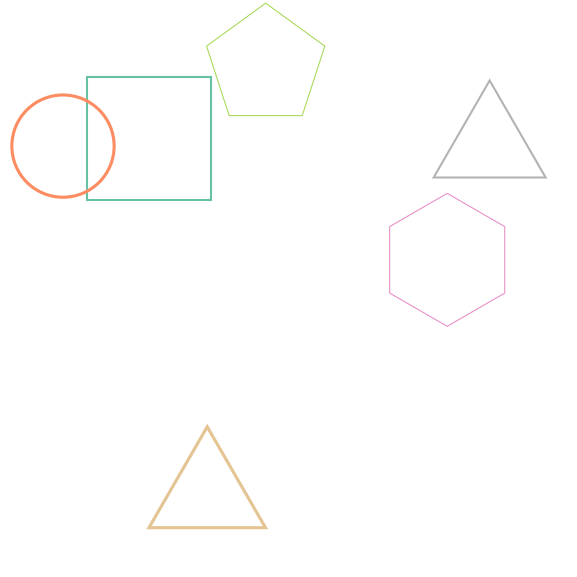[{"shape": "square", "thickness": 1, "radius": 0.54, "center": [0.258, 0.759]}, {"shape": "circle", "thickness": 1.5, "radius": 0.44, "center": [0.109, 0.746]}, {"shape": "hexagon", "thickness": 0.5, "radius": 0.58, "center": [0.774, 0.549]}, {"shape": "pentagon", "thickness": 0.5, "radius": 0.54, "center": [0.46, 0.886]}, {"shape": "triangle", "thickness": 1.5, "radius": 0.58, "center": [0.359, 0.144]}, {"shape": "triangle", "thickness": 1, "radius": 0.56, "center": [0.848, 0.748]}]